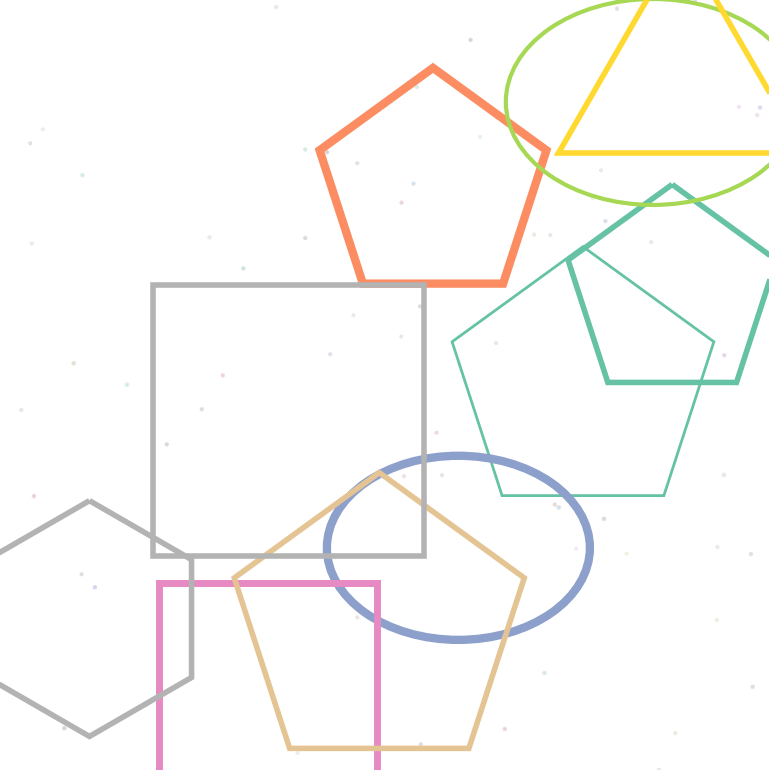[{"shape": "pentagon", "thickness": 2, "radius": 0.71, "center": [0.873, 0.618]}, {"shape": "pentagon", "thickness": 1, "radius": 0.89, "center": [0.757, 0.501]}, {"shape": "pentagon", "thickness": 3, "radius": 0.77, "center": [0.562, 0.757]}, {"shape": "oval", "thickness": 3, "radius": 0.85, "center": [0.595, 0.289]}, {"shape": "square", "thickness": 2.5, "radius": 0.71, "center": [0.348, 0.101]}, {"shape": "oval", "thickness": 1.5, "radius": 0.96, "center": [0.848, 0.868]}, {"shape": "triangle", "thickness": 2, "radius": 0.92, "center": [0.885, 0.893]}, {"shape": "pentagon", "thickness": 2, "radius": 0.99, "center": [0.493, 0.188]}, {"shape": "square", "thickness": 2, "radius": 0.88, "center": [0.374, 0.454]}, {"shape": "hexagon", "thickness": 2, "radius": 0.77, "center": [0.116, 0.197]}]